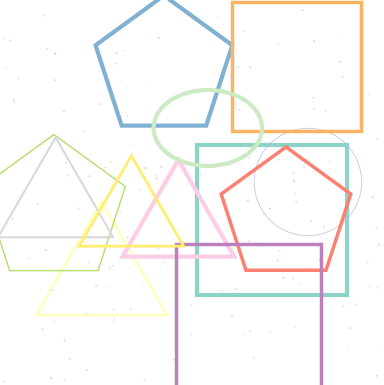[{"shape": "square", "thickness": 3, "radius": 0.97, "center": [0.706, 0.428]}, {"shape": "triangle", "thickness": 1.5, "radius": 0.98, "center": [0.264, 0.279]}, {"shape": "circle", "thickness": 0.5, "radius": 0.7, "center": [0.8, 0.527]}, {"shape": "pentagon", "thickness": 2.5, "radius": 0.88, "center": [0.743, 0.441]}, {"shape": "pentagon", "thickness": 3, "radius": 0.93, "center": [0.426, 0.825]}, {"shape": "square", "thickness": 2.5, "radius": 0.84, "center": [0.77, 0.827]}, {"shape": "pentagon", "thickness": 1, "radius": 0.98, "center": [0.14, 0.455]}, {"shape": "triangle", "thickness": 3, "radius": 0.84, "center": [0.463, 0.417]}, {"shape": "triangle", "thickness": 1.5, "radius": 0.86, "center": [0.144, 0.47]}, {"shape": "square", "thickness": 2.5, "radius": 0.94, "center": [0.646, 0.177]}, {"shape": "oval", "thickness": 3, "radius": 0.7, "center": [0.54, 0.668]}, {"shape": "triangle", "thickness": 2, "radius": 0.78, "center": [0.341, 0.439]}]